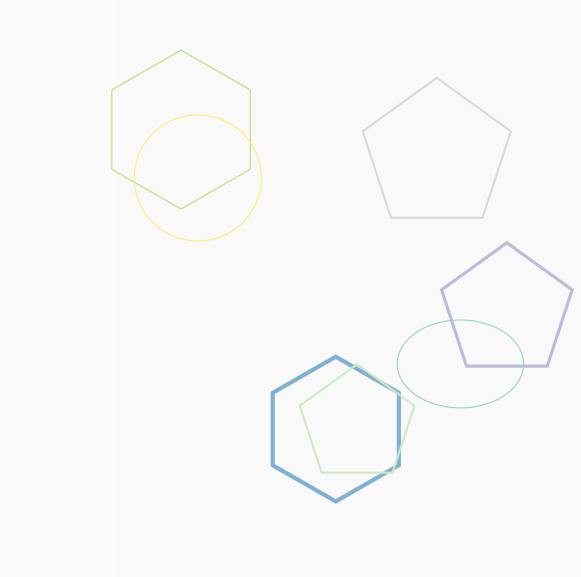[{"shape": "oval", "thickness": 0.5, "radius": 0.54, "center": [0.792, 0.369]}, {"shape": "pentagon", "thickness": 1.5, "radius": 0.59, "center": [0.872, 0.461]}, {"shape": "hexagon", "thickness": 2, "radius": 0.63, "center": [0.578, 0.256]}, {"shape": "hexagon", "thickness": 0.5, "radius": 0.69, "center": [0.312, 0.775]}, {"shape": "pentagon", "thickness": 1, "radius": 0.67, "center": [0.751, 0.73]}, {"shape": "pentagon", "thickness": 1, "radius": 0.52, "center": [0.614, 0.265]}, {"shape": "circle", "thickness": 0.5, "radius": 0.55, "center": [0.34, 0.691]}]